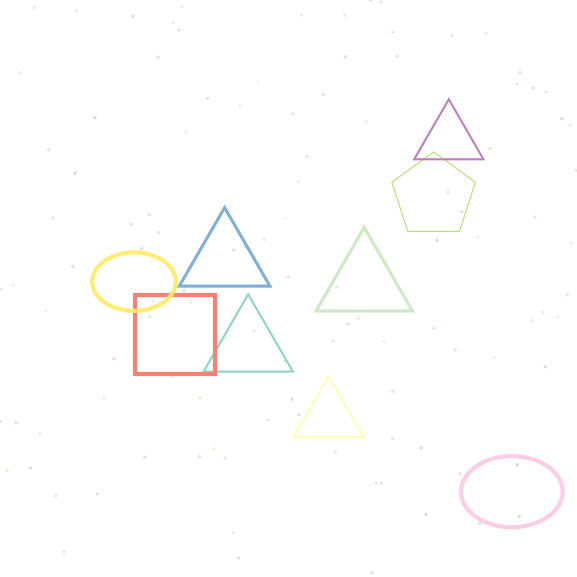[{"shape": "triangle", "thickness": 1, "radius": 0.45, "center": [0.43, 0.4]}, {"shape": "triangle", "thickness": 1, "radius": 0.35, "center": [0.568, 0.277]}, {"shape": "square", "thickness": 2, "radius": 0.35, "center": [0.303, 0.42]}, {"shape": "triangle", "thickness": 1.5, "radius": 0.45, "center": [0.389, 0.549]}, {"shape": "pentagon", "thickness": 0.5, "radius": 0.38, "center": [0.751, 0.66]}, {"shape": "oval", "thickness": 2, "radius": 0.44, "center": [0.886, 0.148]}, {"shape": "triangle", "thickness": 1, "radius": 0.35, "center": [0.777, 0.758]}, {"shape": "triangle", "thickness": 1.5, "radius": 0.48, "center": [0.631, 0.509]}, {"shape": "oval", "thickness": 2, "radius": 0.36, "center": [0.232, 0.512]}]